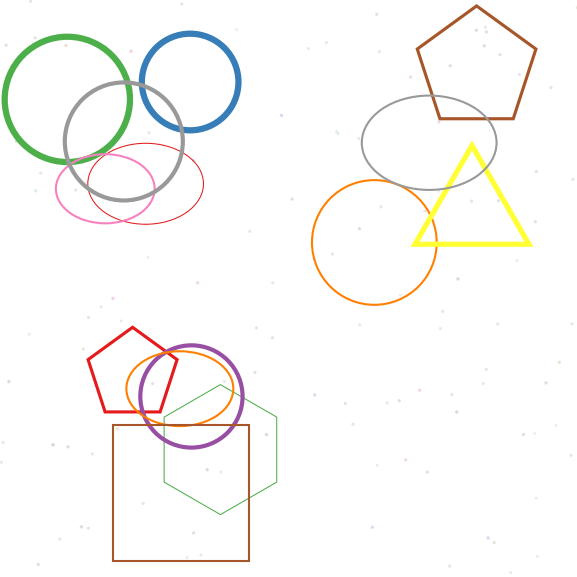[{"shape": "pentagon", "thickness": 1.5, "radius": 0.41, "center": [0.23, 0.351]}, {"shape": "oval", "thickness": 0.5, "radius": 0.5, "center": [0.252, 0.681]}, {"shape": "circle", "thickness": 3, "radius": 0.42, "center": [0.329, 0.857]}, {"shape": "circle", "thickness": 3, "radius": 0.54, "center": [0.117, 0.827]}, {"shape": "hexagon", "thickness": 0.5, "radius": 0.56, "center": [0.382, 0.221]}, {"shape": "circle", "thickness": 2, "radius": 0.44, "center": [0.331, 0.313]}, {"shape": "oval", "thickness": 1, "radius": 0.46, "center": [0.311, 0.326]}, {"shape": "circle", "thickness": 1, "radius": 0.54, "center": [0.648, 0.579]}, {"shape": "triangle", "thickness": 2.5, "radius": 0.57, "center": [0.817, 0.633]}, {"shape": "square", "thickness": 1, "radius": 0.59, "center": [0.313, 0.145]}, {"shape": "pentagon", "thickness": 1.5, "radius": 0.54, "center": [0.825, 0.881]}, {"shape": "oval", "thickness": 1, "radius": 0.43, "center": [0.182, 0.672]}, {"shape": "oval", "thickness": 1, "radius": 0.58, "center": [0.743, 0.752]}, {"shape": "circle", "thickness": 2, "radius": 0.51, "center": [0.214, 0.754]}]